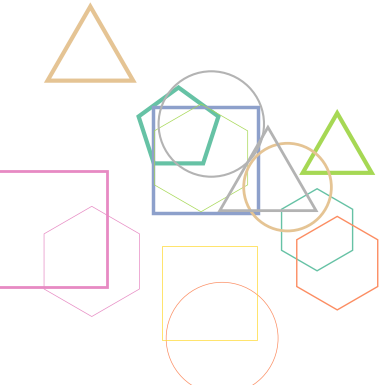[{"shape": "pentagon", "thickness": 3, "radius": 0.54, "center": [0.464, 0.664]}, {"shape": "hexagon", "thickness": 1, "radius": 0.53, "center": [0.824, 0.403]}, {"shape": "circle", "thickness": 0.5, "radius": 0.73, "center": [0.577, 0.121]}, {"shape": "hexagon", "thickness": 1, "radius": 0.61, "center": [0.876, 0.316]}, {"shape": "square", "thickness": 2.5, "radius": 0.69, "center": [0.533, 0.585]}, {"shape": "hexagon", "thickness": 0.5, "radius": 0.72, "center": [0.238, 0.321]}, {"shape": "square", "thickness": 2, "radius": 0.75, "center": [0.128, 0.406]}, {"shape": "triangle", "thickness": 3, "radius": 0.52, "center": [0.876, 0.603]}, {"shape": "hexagon", "thickness": 0.5, "radius": 0.7, "center": [0.522, 0.59]}, {"shape": "square", "thickness": 0.5, "radius": 0.61, "center": [0.544, 0.24]}, {"shape": "triangle", "thickness": 3, "radius": 0.64, "center": [0.235, 0.855]}, {"shape": "circle", "thickness": 2, "radius": 0.57, "center": [0.747, 0.514]}, {"shape": "triangle", "thickness": 2, "radius": 0.72, "center": [0.696, 0.525]}, {"shape": "circle", "thickness": 1.5, "radius": 0.68, "center": [0.549, 0.678]}]